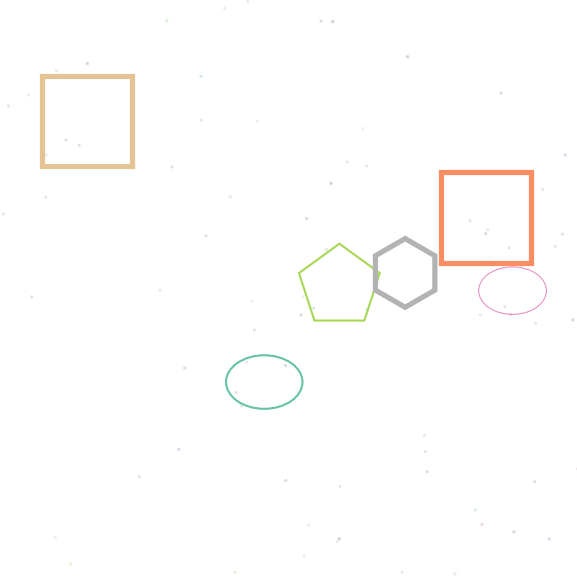[{"shape": "oval", "thickness": 1, "radius": 0.33, "center": [0.458, 0.338]}, {"shape": "square", "thickness": 2.5, "radius": 0.39, "center": [0.841, 0.622]}, {"shape": "oval", "thickness": 0.5, "radius": 0.29, "center": [0.888, 0.496]}, {"shape": "pentagon", "thickness": 1, "radius": 0.37, "center": [0.588, 0.504]}, {"shape": "square", "thickness": 2.5, "radius": 0.39, "center": [0.15, 0.79]}, {"shape": "hexagon", "thickness": 2.5, "radius": 0.3, "center": [0.702, 0.527]}]